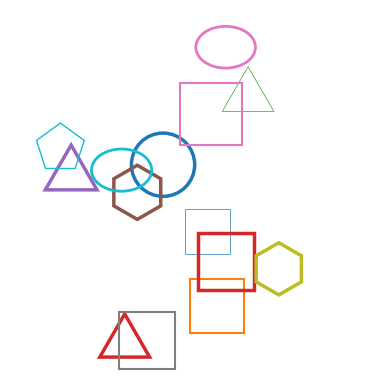[{"shape": "circle", "thickness": 2.5, "radius": 0.41, "center": [0.423, 0.572]}, {"shape": "square", "thickness": 0.5, "radius": 0.29, "center": [0.539, 0.398]}, {"shape": "square", "thickness": 1.5, "radius": 0.35, "center": [0.563, 0.205]}, {"shape": "triangle", "thickness": 0.5, "radius": 0.39, "center": [0.644, 0.749]}, {"shape": "triangle", "thickness": 2.5, "radius": 0.37, "center": [0.324, 0.11]}, {"shape": "square", "thickness": 2.5, "radius": 0.37, "center": [0.587, 0.321]}, {"shape": "triangle", "thickness": 2.5, "radius": 0.39, "center": [0.185, 0.546]}, {"shape": "hexagon", "thickness": 2.5, "radius": 0.35, "center": [0.357, 0.5]}, {"shape": "square", "thickness": 1.5, "radius": 0.4, "center": [0.548, 0.704]}, {"shape": "oval", "thickness": 2, "radius": 0.39, "center": [0.586, 0.877]}, {"shape": "square", "thickness": 1.5, "radius": 0.37, "center": [0.382, 0.116]}, {"shape": "hexagon", "thickness": 2.5, "radius": 0.34, "center": [0.724, 0.302]}, {"shape": "pentagon", "thickness": 1, "radius": 0.33, "center": [0.157, 0.615]}, {"shape": "oval", "thickness": 2, "radius": 0.39, "center": [0.316, 0.558]}]